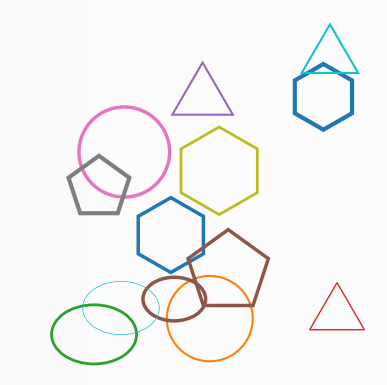[{"shape": "hexagon", "thickness": 2.5, "radius": 0.49, "center": [0.441, 0.389]}, {"shape": "hexagon", "thickness": 3, "radius": 0.43, "center": [0.835, 0.748]}, {"shape": "circle", "thickness": 1.5, "radius": 0.55, "center": [0.541, 0.172]}, {"shape": "oval", "thickness": 2, "radius": 0.55, "center": [0.243, 0.131]}, {"shape": "triangle", "thickness": 1, "radius": 0.41, "center": [0.87, 0.184]}, {"shape": "triangle", "thickness": 1.5, "radius": 0.45, "center": [0.523, 0.747]}, {"shape": "pentagon", "thickness": 2.5, "radius": 0.54, "center": [0.589, 0.295]}, {"shape": "oval", "thickness": 2.5, "radius": 0.4, "center": [0.45, 0.223]}, {"shape": "circle", "thickness": 2.5, "radius": 0.58, "center": [0.321, 0.605]}, {"shape": "pentagon", "thickness": 3, "radius": 0.41, "center": [0.255, 0.513]}, {"shape": "hexagon", "thickness": 2, "radius": 0.57, "center": [0.566, 0.556]}, {"shape": "oval", "thickness": 0.5, "radius": 0.49, "center": [0.312, 0.2]}, {"shape": "triangle", "thickness": 1.5, "radius": 0.42, "center": [0.851, 0.853]}]